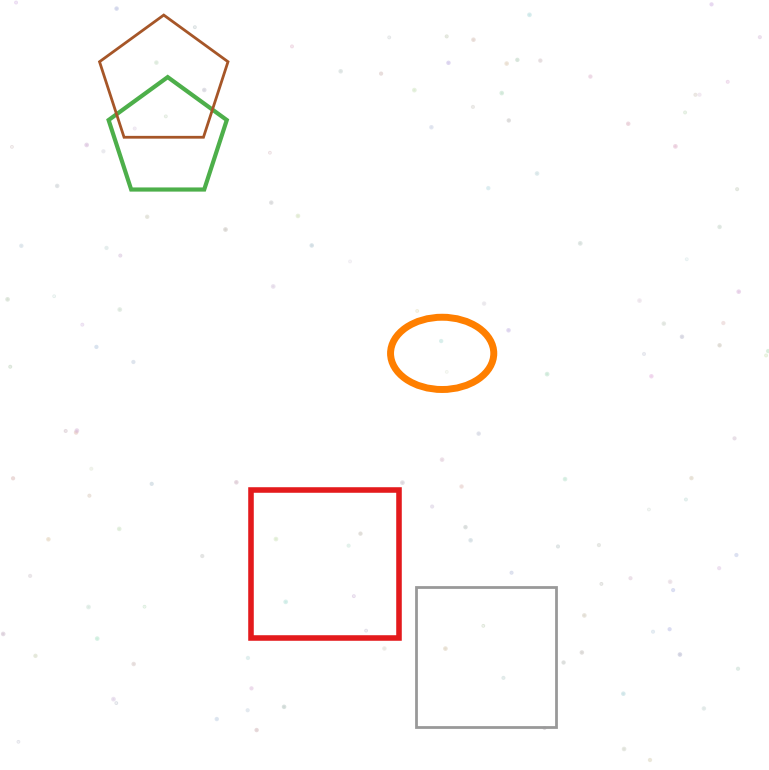[{"shape": "square", "thickness": 2, "radius": 0.48, "center": [0.422, 0.268]}, {"shape": "pentagon", "thickness": 1.5, "radius": 0.4, "center": [0.218, 0.819]}, {"shape": "oval", "thickness": 2.5, "radius": 0.34, "center": [0.574, 0.541]}, {"shape": "pentagon", "thickness": 1, "radius": 0.44, "center": [0.213, 0.893]}, {"shape": "square", "thickness": 1, "radius": 0.46, "center": [0.631, 0.147]}]